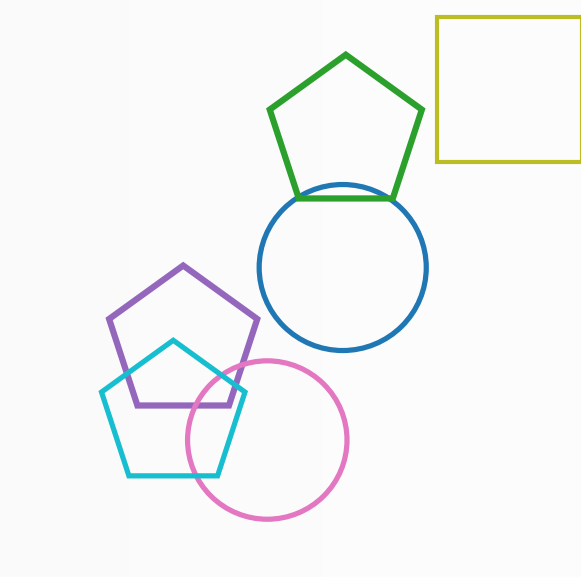[{"shape": "circle", "thickness": 2.5, "radius": 0.72, "center": [0.59, 0.536]}, {"shape": "pentagon", "thickness": 3, "radius": 0.69, "center": [0.595, 0.767]}, {"shape": "pentagon", "thickness": 3, "radius": 0.67, "center": [0.315, 0.405]}, {"shape": "circle", "thickness": 2.5, "radius": 0.69, "center": [0.46, 0.237]}, {"shape": "square", "thickness": 2, "radius": 0.63, "center": [0.876, 0.844]}, {"shape": "pentagon", "thickness": 2.5, "radius": 0.65, "center": [0.298, 0.28]}]